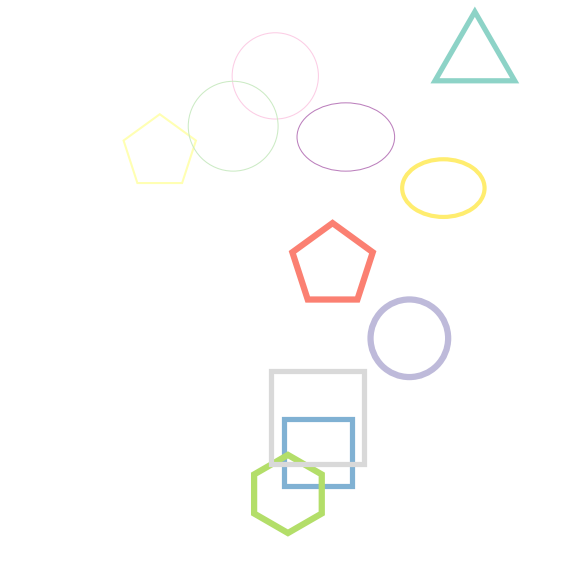[{"shape": "triangle", "thickness": 2.5, "radius": 0.4, "center": [0.822, 0.899]}, {"shape": "pentagon", "thickness": 1, "radius": 0.33, "center": [0.277, 0.735]}, {"shape": "circle", "thickness": 3, "radius": 0.34, "center": [0.709, 0.413]}, {"shape": "pentagon", "thickness": 3, "radius": 0.37, "center": [0.576, 0.54]}, {"shape": "square", "thickness": 2.5, "radius": 0.29, "center": [0.551, 0.216]}, {"shape": "hexagon", "thickness": 3, "radius": 0.34, "center": [0.499, 0.144]}, {"shape": "circle", "thickness": 0.5, "radius": 0.37, "center": [0.477, 0.868]}, {"shape": "square", "thickness": 2.5, "radius": 0.41, "center": [0.55, 0.276]}, {"shape": "oval", "thickness": 0.5, "radius": 0.42, "center": [0.599, 0.762]}, {"shape": "circle", "thickness": 0.5, "radius": 0.39, "center": [0.404, 0.781]}, {"shape": "oval", "thickness": 2, "radius": 0.36, "center": [0.768, 0.673]}]